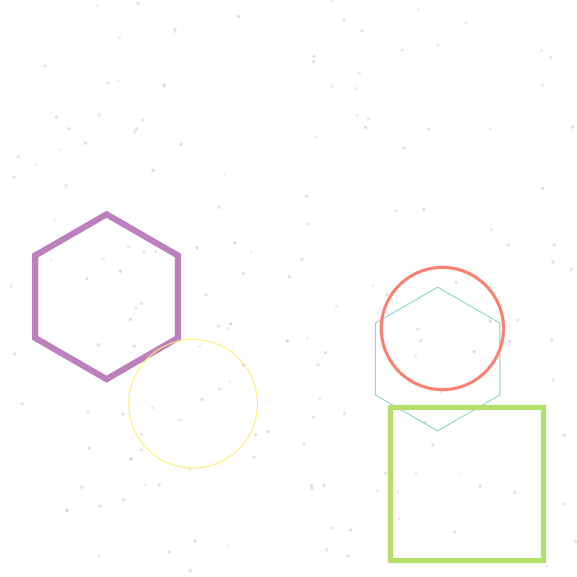[{"shape": "hexagon", "thickness": 0.5, "radius": 0.62, "center": [0.758, 0.377]}, {"shape": "circle", "thickness": 1.5, "radius": 0.53, "center": [0.766, 0.43]}, {"shape": "square", "thickness": 2.5, "radius": 0.66, "center": [0.808, 0.162]}, {"shape": "hexagon", "thickness": 3, "radius": 0.71, "center": [0.185, 0.485]}, {"shape": "circle", "thickness": 0.5, "radius": 0.56, "center": [0.334, 0.3]}]